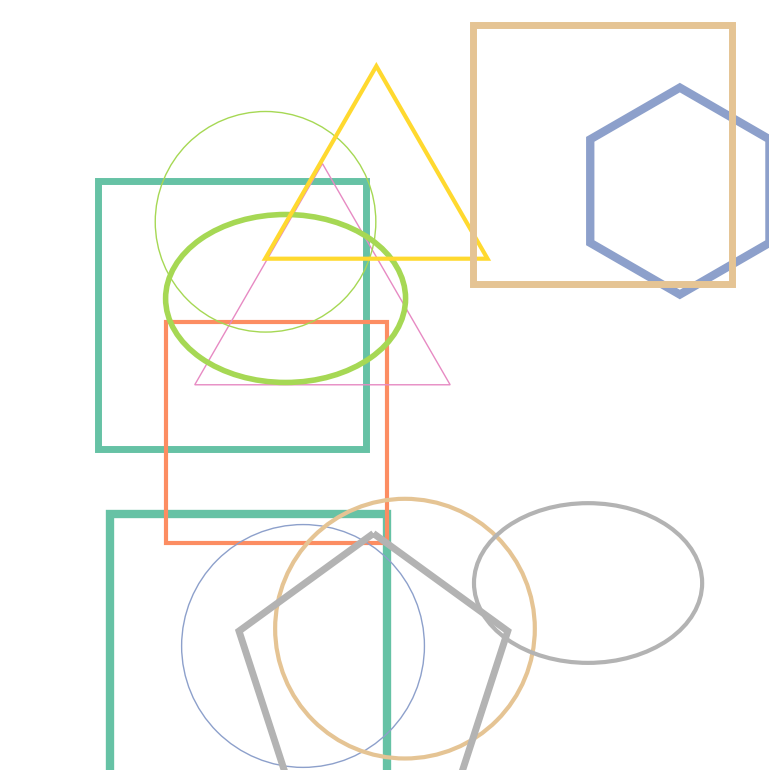[{"shape": "square", "thickness": 2.5, "radius": 0.87, "center": [0.301, 0.591]}, {"shape": "square", "thickness": 3, "radius": 0.9, "center": [0.323, 0.152]}, {"shape": "square", "thickness": 1.5, "radius": 0.72, "center": [0.36, 0.438]}, {"shape": "hexagon", "thickness": 3, "radius": 0.67, "center": [0.883, 0.752]}, {"shape": "circle", "thickness": 0.5, "radius": 0.79, "center": [0.394, 0.161]}, {"shape": "triangle", "thickness": 0.5, "radius": 0.96, "center": [0.419, 0.596]}, {"shape": "circle", "thickness": 0.5, "radius": 0.72, "center": [0.345, 0.712]}, {"shape": "oval", "thickness": 2, "radius": 0.78, "center": [0.371, 0.612]}, {"shape": "triangle", "thickness": 1.5, "radius": 0.83, "center": [0.489, 0.747]}, {"shape": "square", "thickness": 2.5, "radius": 0.84, "center": [0.783, 0.799]}, {"shape": "circle", "thickness": 1.5, "radius": 0.84, "center": [0.526, 0.184]}, {"shape": "oval", "thickness": 1.5, "radius": 0.74, "center": [0.764, 0.243]}, {"shape": "pentagon", "thickness": 2.5, "radius": 0.92, "center": [0.485, 0.124]}]